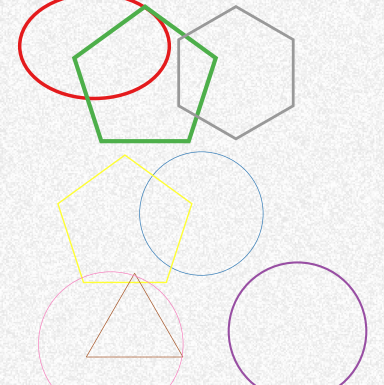[{"shape": "oval", "thickness": 2.5, "radius": 0.97, "center": [0.245, 0.88]}, {"shape": "circle", "thickness": 0.5, "radius": 0.8, "center": [0.523, 0.445]}, {"shape": "pentagon", "thickness": 3, "radius": 0.97, "center": [0.377, 0.79]}, {"shape": "circle", "thickness": 1.5, "radius": 0.89, "center": [0.773, 0.14]}, {"shape": "pentagon", "thickness": 1, "radius": 0.91, "center": [0.324, 0.414]}, {"shape": "triangle", "thickness": 0.5, "radius": 0.72, "center": [0.35, 0.145]}, {"shape": "circle", "thickness": 0.5, "radius": 0.94, "center": [0.288, 0.106]}, {"shape": "hexagon", "thickness": 2, "radius": 0.86, "center": [0.613, 0.811]}]